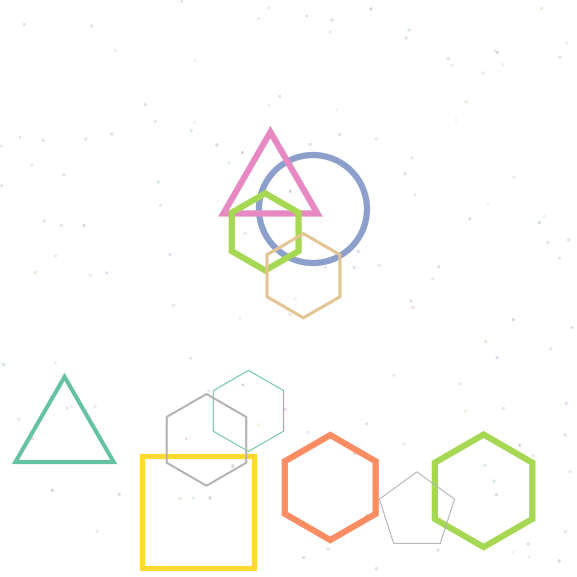[{"shape": "triangle", "thickness": 2, "radius": 0.49, "center": [0.112, 0.248]}, {"shape": "hexagon", "thickness": 0.5, "radius": 0.35, "center": [0.43, 0.288]}, {"shape": "hexagon", "thickness": 3, "radius": 0.45, "center": [0.572, 0.155]}, {"shape": "circle", "thickness": 3, "radius": 0.47, "center": [0.542, 0.637]}, {"shape": "triangle", "thickness": 3, "radius": 0.47, "center": [0.468, 0.677]}, {"shape": "hexagon", "thickness": 3, "radius": 0.49, "center": [0.837, 0.149]}, {"shape": "hexagon", "thickness": 3, "radius": 0.33, "center": [0.459, 0.598]}, {"shape": "square", "thickness": 2.5, "radius": 0.49, "center": [0.343, 0.113]}, {"shape": "hexagon", "thickness": 1.5, "radius": 0.36, "center": [0.525, 0.522]}, {"shape": "hexagon", "thickness": 1, "radius": 0.4, "center": [0.358, 0.237]}, {"shape": "pentagon", "thickness": 0.5, "radius": 0.34, "center": [0.722, 0.114]}]